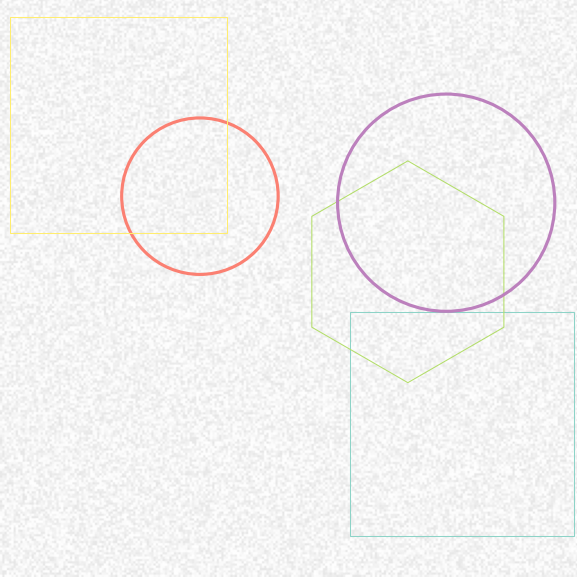[{"shape": "square", "thickness": 0.5, "radius": 0.97, "center": [0.8, 0.265]}, {"shape": "circle", "thickness": 1.5, "radius": 0.68, "center": [0.346, 0.659]}, {"shape": "hexagon", "thickness": 0.5, "radius": 0.96, "center": [0.706, 0.529]}, {"shape": "circle", "thickness": 1.5, "radius": 0.94, "center": [0.773, 0.648]}, {"shape": "square", "thickness": 0.5, "radius": 0.94, "center": [0.205, 0.783]}]